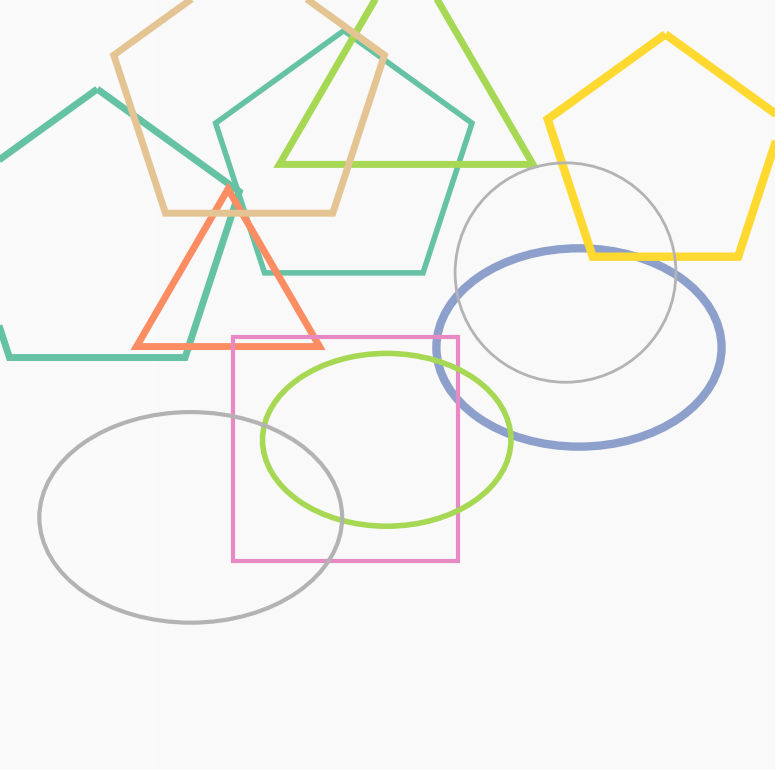[{"shape": "pentagon", "thickness": 2, "radius": 0.87, "center": [0.444, 0.786]}, {"shape": "pentagon", "thickness": 2.5, "radius": 0.96, "center": [0.126, 0.692]}, {"shape": "triangle", "thickness": 2.5, "radius": 0.68, "center": [0.294, 0.618]}, {"shape": "oval", "thickness": 3, "radius": 0.92, "center": [0.747, 0.549]}, {"shape": "square", "thickness": 1.5, "radius": 0.73, "center": [0.446, 0.417]}, {"shape": "triangle", "thickness": 2.5, "radius": 0.94, "center": [0.524, 0.881]}, {"shape": "oval", "thickness": 2, "radius": 0.8, "center": [0.499, 0.429]}, {"shape": "pentagon", "thickness": 3, "radius": 0.8, "center": [0.859, 0.796]}, {"shape": "pentagon", "thickness": 2.5, "radius": 0.92, "center": [0.321, 0.872]}, {"shape": "oval", "thickness": 1.5, "radius": 0.98, "center": [0.246, 0.328]}, {"shape": "circle", "thickness": 1, "radius": 0.71, "center": [0.73, 0.646]}]